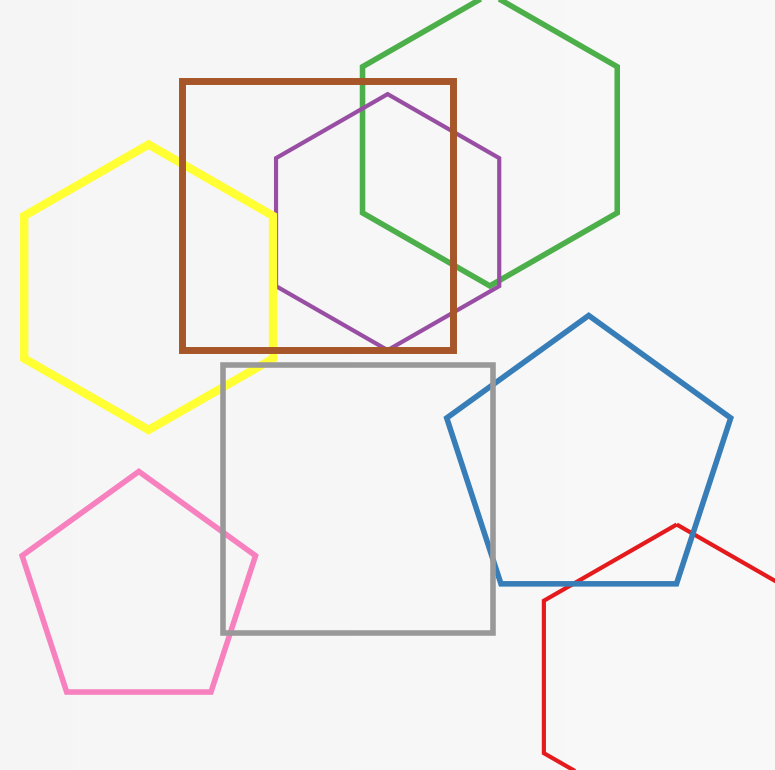[{"shape": "hexagon", "thickness": 1.5, "radius": 0.99, "center": [0.873, 0.121]}, {"shape": "pentagon", "thickness": 2, "radius": 0.96, "center": [0.76, 0.398]}, {"shape": "hexagon", "thickness": 2, "radius": 0.95, "center": [0.632, 0.818]}, {"shape": "hexagon", "thickness": 1.5, "radius": 0.83, "center": [0.5, 0.712]}, {"shape": "hexagon", "thickness": 3, "radius": 0.93, "center": [0.192, 0.627]}, {"shape": "square", "thickness": 2.5, "radius": 0.87, "center": [0.41, 0.72]}, {"shape": "pentagon", "thickness": 2, "radius": 0.79, "center": [0.179, 0.229]}, {"shape": "square", "thickness": 2, "radius": 0.87, "center": [0.461, 0.351]}]